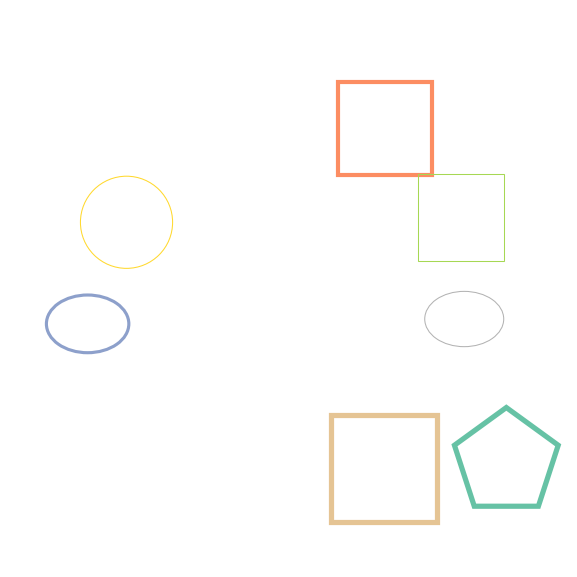[{"shape": "pentagon", "thickness": 2.5, "radius": 0.47, "center": [0.877, 0.199]}, {"shape": "square", "thickness": 2, "radius": 0.41, "center": [0.667, 0.777]}, {"shape": "oval", "thickness": 1.5, "radius": 0.36, "center": [0.152, 0.438]}, {"shape": "square", "thickness": 0.5, "radius": 0.37, "center": [0.799, 0.623]}, {"shape": "circle", "thickness": 0.5, "radius": 0.4, "center": [0.219, 0.614]}, {"shape": "square", "thickness": 2.5, "radius": 0.46, "center": [0.665, 0.188]}, {"shape": "oval", "thickness": 0.5, "radius": 0.34, "center": [0.804, 0.447]}]